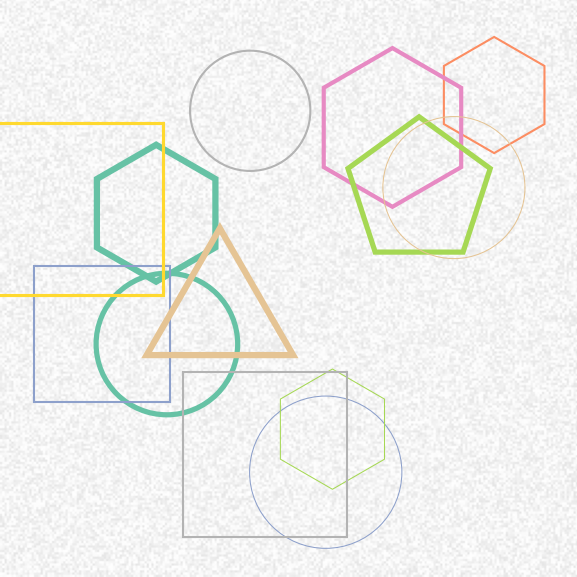[{"shape": "hexagon", "thickness": 3, "radius": 0.59, "center": [0.27, 0.63]}, {"shape": "circle", "thickness": 2.5, "radius": 0.61, "center": [0.289, 0.403]}, {"shape": "hexagon", "thickness": 1, "radius": 0.5, "center": [0.856, 0.835]}, {"shape": "square", "thickness": 1, "radius": 0.59, "center": [0.176, 0.421]}, {"shape": "circle", "thickness": 0.5, "radius": 0.66, "center": [0.564, 0.181]}, {"shape": "hexagon", "thickness": 2, "radius": 0.69, "center": [0.68, 0.778]}, {"shape": "pentagon", "thickness": 2.5, "radius": 0.65, "center": [0.726, 0.667]}, {"shape": "hexagon", "thickness": 0.5, "radius": 0.52, "center": [0.576, 0.256]}, {"shape": "square", "thickness": 1.5, "radius": 0.74, "center": [0.133, 0.638]}, {"shape": "circle", "thickness": 0.5, "radius": 0.62, "center": [0.786, 0.674]}, {"shape": "triangle", "thickness": 3, "radius": 0.73, "center": [0.381, 0.457]}, {"shape": "square", "thickness": 1, "radius": 0.71, "center": [0.459, 0.212]}, {"shape": "circle", "thickness": 1, "radius": 0.52, "center": [0.433, 0.807]}]